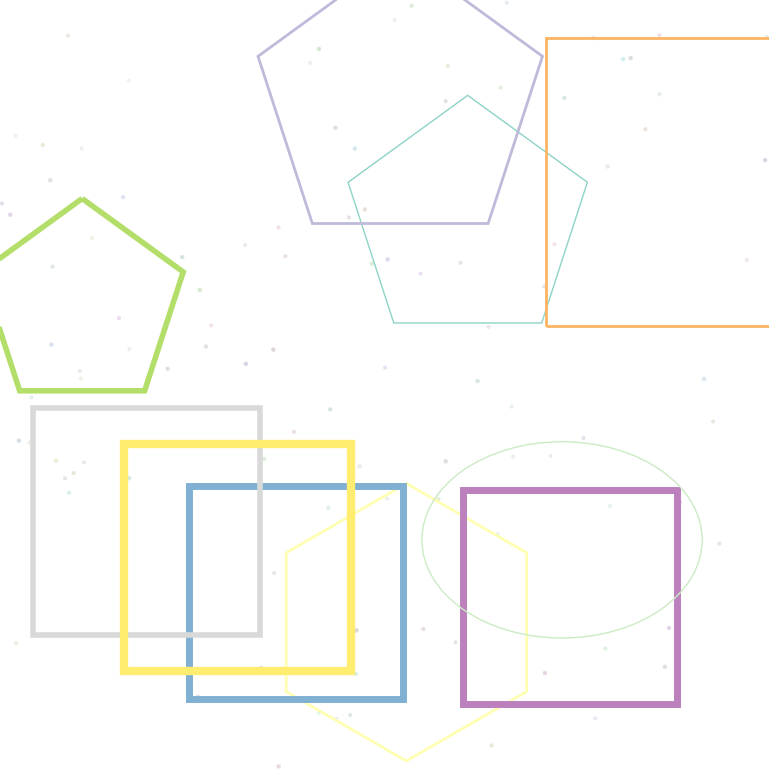[{"shape": "pentagon", "thickness": 0.5, "radius": 0.82, "center": [0.607, 0.713]}, {"shape": "hexagon", "thickness": 1, "radius": 0.9, "center": [0.528, 0.192]}, {"shape": "pentagon", "thickness": 1, "radius": 0.97, "center": [0.52, 0.867]}, {"shape": "square", "thickness": 2.5, "radius": 0.69, "center": [0.384, 0.23]}, {"shape": "square", "thickness": 1, "radius": 0.94, "center": [0.897, 0.764]}, {"shape": "pentagon", "thickness": 2, "radius": 0.69, "center": [0.107, 0.604]}, {"shape": "square", "thickness": 2, "radius": 0.74, "center": [0.191, 0.323]}, {"shape": "square", "thickness": 2.5, "radius": 0.7, "center": [0.741, 0.225]}, {"shape": "oval", "thickness": 0.5, "radius": 0.91, "center": [0.73, 0.299]}, {"shape": "square", "thickness": 3, "radius": 0.74, "center": [0.309, 0.276]}]